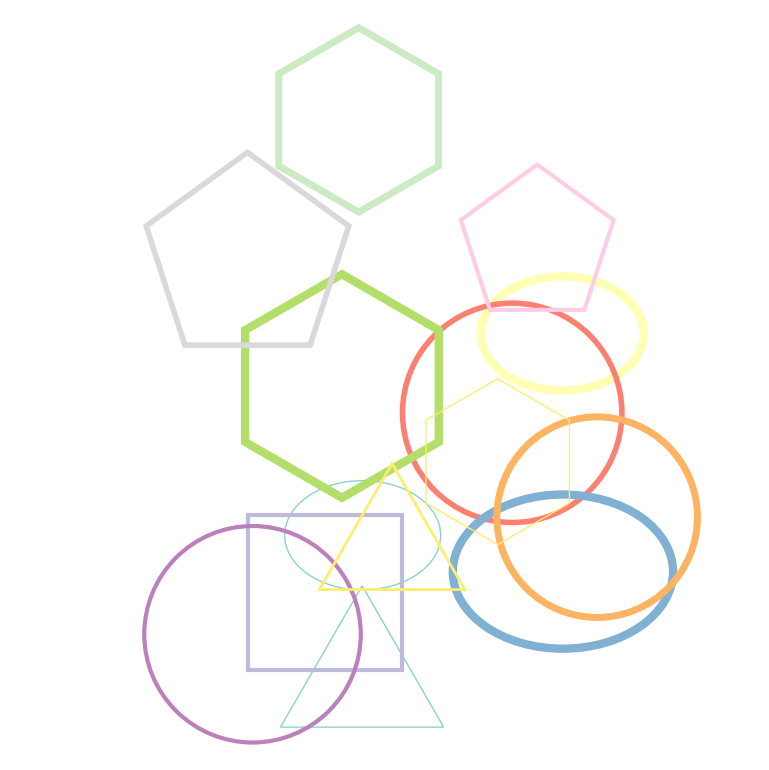[{"shape": "oval", "thickness": 0.5, "radius": 0.51, "center": [0.471, 0.305]}, {"shape": "triangle", "thickness": 0.5, "radius": 0.61, "center": [0.47, 0.117]}, {"shape": "oval", "thickness": 3, "radius": 0.53, "center": [0.73, 0.567]}, {"shape": "square", "thickness": 1.5, "radius": 0.5, "center": [0.422, 0.231]}, {"shape": "circle", "thickness": 2, "radius": 0.71, "center": [0.665, 0.464]}, {"shape": "oval", "thickness": 3, "radius": 0.72, "center": [0.731, 0.258]}, {"shape": "circle", "thickness": 2.5, "radius": 0.65, "center": [0.776, 0.328]}, {"shape": "hexagon", "thickness": 3, "radius": 0.73, "center": [0.444, 0.499]}, {"shape": "pentagon", "thickness": 1.5, "radius": 0.52, "center": [0.698, 0.682]}, {"shape": "pentagon", "thickness": 2, "radius": 0.69, "center": [0.321, 0.664]}, {"shape": "circle", "thickness": 1.5, "radius": 0.7, "center": [0.328, 0.176]}, {"shape": "hexagon", "thickness": 2.5, "radius": 0.6, "center": [0.466, 0.844]}, {"shape": "hexagon", "thickness": 0.5, "radius": 0.54, "center": [0.646, 0.4]}, {"shape": "triangle", "thickness": 1, "radius": 0.55, "center": [0.509, 0.289]}]